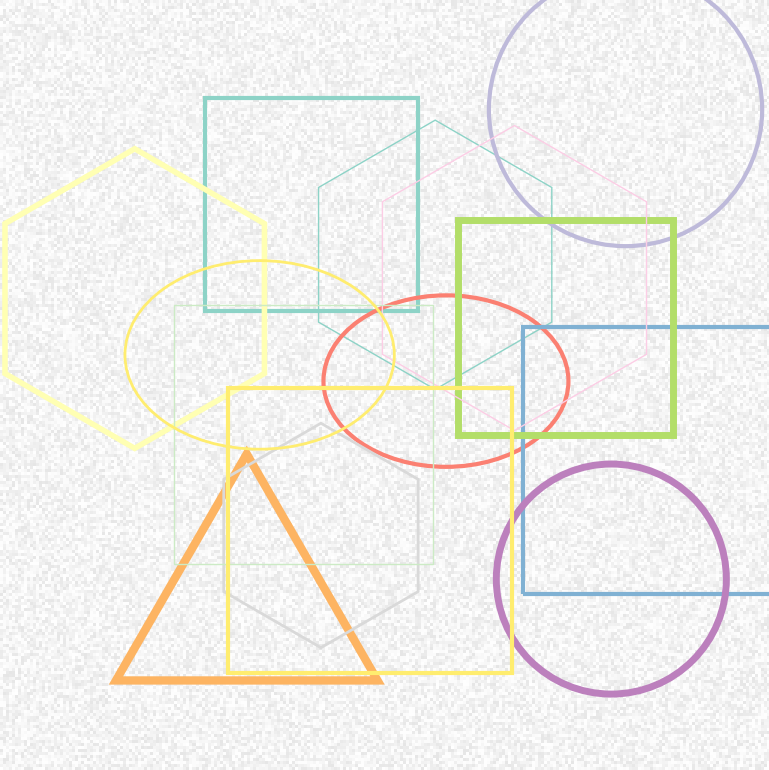[{"shape": "hexagon", "thickness": 0.5, "radius": 0.87, "center": [0.565, 0.669]}, {"shape": "square", "thickness": 1.5, "radius": 0.69, "center": [0.405, 0.734]}, {"shape": "hexagon", "thickness": 2, "radius": 0.97, "center": [0.175, 0.612]}, {"shape": "circle", "thickness": 1.5, "radius": 0.89, "center": [0.812, 0.858]}, {"shape": "oval", "thickness": 1.5, "radius": 0.8, "center": [0.579, 0.505]}, {"shape": "square", "thickness": 1.5, "radius": 0.87, "center": [0.853, 0.402]}, {"shape": "triangle", "thickness": 3, "radius": 0.98, "center": [0.32, 0.214]}, {"shape": "square", "thickness": 2.5, "radius": 0.7, "center": [0.734, 0.575]}, {"shape": "hexagon", "thickness": 0.5, "radius": 0.99, "center": [0.668, 0.639]}, {"shape": "hexagon", "thickness": 1, "radius": 0.73, "center": [0.417, 0.305]}, {"shape": "circle", "thickness": 2.5, "radius": 0.75, "center": [0.794, 0.248]}, {"shape": "square", "thickness": 0.5, "radius": 0.84, "center": [0.394, 0.436]}, {"shape": "oval", "thickness": 1, "radius": 0.87, "center": [0.337, 0.539]}, {"shape": "square", "thickness": 1.5, "radius": 0.92, "center": [0.481, 0.311]}]